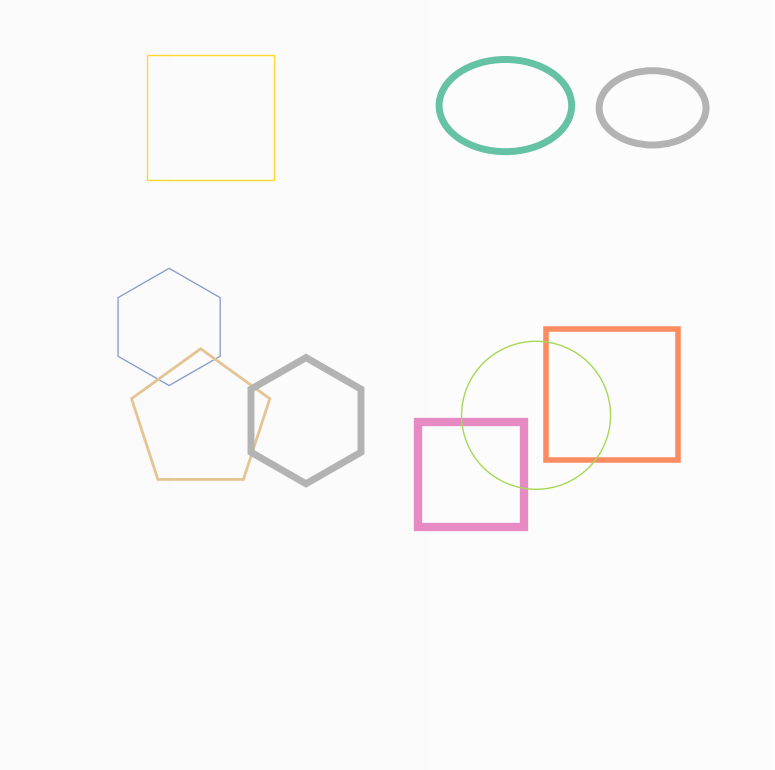[{"shape": "oval", "thickness": 2.5, "radius": 0.43, "center": [0.652, 0.863]}, {"shape": "square", "thickness": 2, "radius": 0.42, "center": [0.79, 0.488]}, {"shape": "hexagon", "thickness": 0.5, "radius": 0.38, "center": [0.218, 0.575]}, {"shape": "square", "thickness": 3, "radius": 0.34, "center": [0.608, 0.384]}, {"shape": "circle", "thickness": 0.5, "radius": 0.48, "center": [0.692, 0.461]}, {"shape": "square", "thickness": 0.5, "radius": 0.41, "center": [0.272, 0.848]}, {"shape": "pentagon", "thickness": 1, "radius": 0.47, "center": [0.259, 0.453]}, {"shape": "hexagon", "thickness": 2.5, "radius": 0.41, "center": [0.395, 0.454]}, {"shape": "oval", "thickness": 2.5, "radius": 0.34, "center": [0.842, 0.86]}]